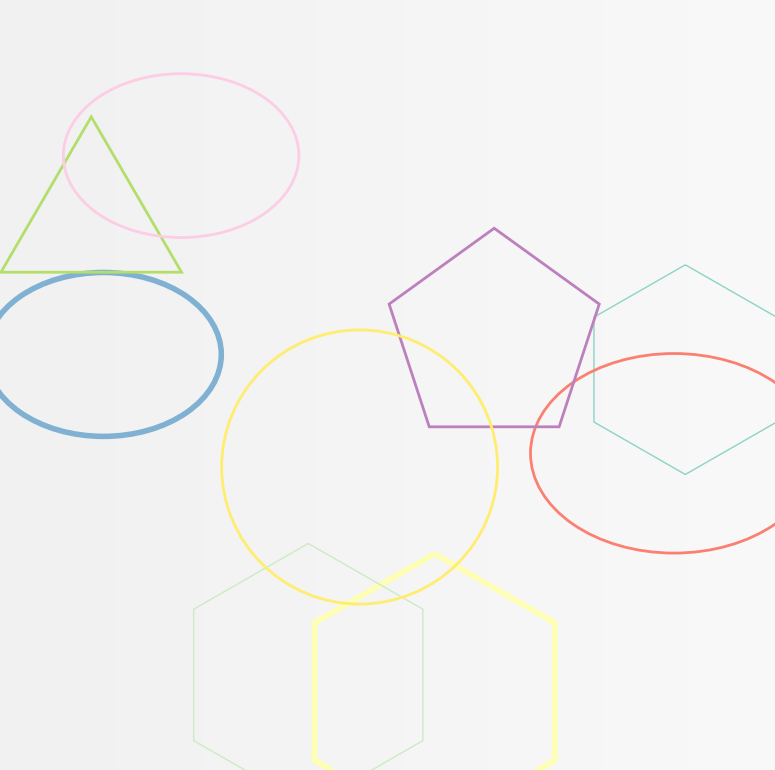[{"shape": "hexagon", "thickness": 0.5, "radius": 0.68, "center": [0.884, 0.52]}, {"shape": "hexagon", "thickness": 2, "radius": 0.89, "center": [0.561, 0.102]}, {"shape": "oval", "thickness": 1, "radius": 0.93, "center": [0.87, 0.411]}, {"shape": "oval", "thickness": 2, "radius": 0.76, "center": [0.133, 0.54]}, {"shape": "triangle", "thickness": 1, "radius": 0.67, "center": [0.118, 0.714]}, {"shape": "oval", "thickness": 1, "radius": 0.76, "center": [0.234, 0.798]}, {"shape": "pentagon", "thickness": 1, "radius": 0.71, "center": [0.638, 0.561]}, {"shape": "hexagon", "thickness": 0.5, "radius": 0.85, "center": [0.398, 0.123]}, {"shape": "circle", "thickness": 1, "radius": 0.89, "center": [0.464, 0.394]}]